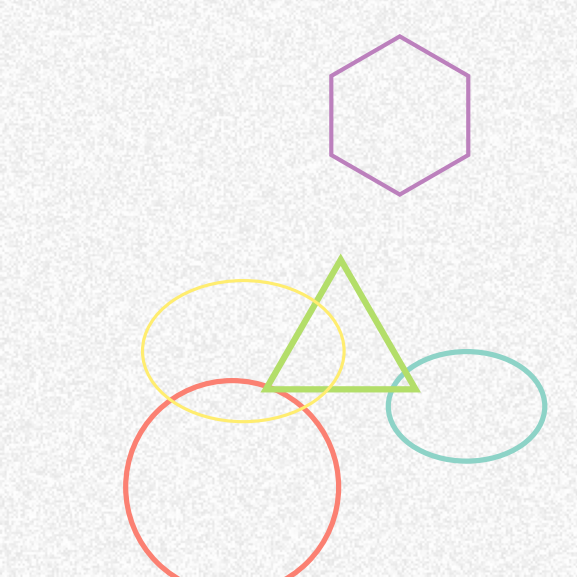[{"shape": "oval", "thickness": 2.5, "radius": 0.68, "center": [0.808, 0.295]}, {"shape": "circle", "thickness": 2.5, "radius": 0.92, "center": [0.402, 0.156]}, {"shape": "triangle", "thickness": 3, "radius": 0.75, "center": [0.59, 0.4]}, {"shape": "hexagon", "thickness": 2, "radius": 0.68, "center": [0.692, 0.799]}, {"shape": "oval", "thickness": 1.5, "radius": 0.87, "center": [0.421, 0.391]}]